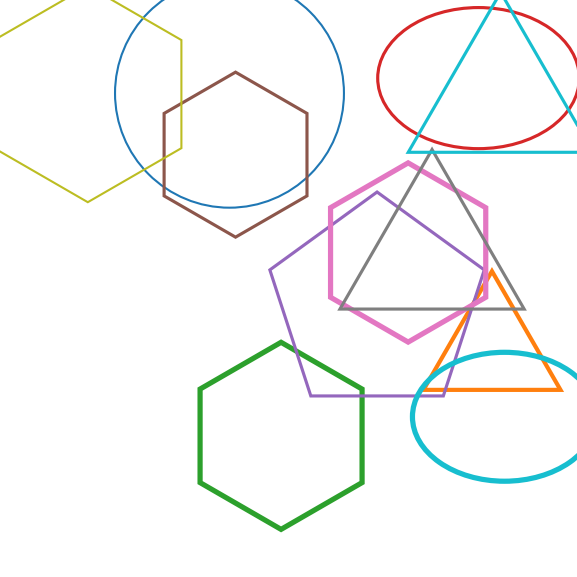[{"shape": "circle", "thickness": 1, "radius": 0.99, "center": [0.397, 0.838]}, {"shape": "triangle", "thickness": 2, "radius": 0.68, "center": [0.852, 0.393]}, {"shape": "hexagon", "thickness": 2.5, "radius": 0.81, "center": [0.487, 0.244]}, {"shape": "oval", "thickness": 1.5, "radius": 0.87, "center": [0.829, 0.864]}, {"shape": "pentagon", "thickness": 1.5, "radius": 0.98, "center": [0.653, 0.471]}, {"shape": "hexagon", "thickness": 1.5, "radius": 0.71, "center": [0.408, 0.731]}, {"shape": "hexagon", "thickness": 2.5, "radius": 0.78, "center": [0.707, 0.562]}, {"shape": "triangle", "thickness": 1.5, "radius": 0.92, "center": [0.748, 0.556]}, {"shape": "hexagon", "thickness": 1, "radius": 0.94, "center": [0.152, 0.836]}, {"shape": "triangle", "thickness": 1.5, "radius": 0.92, "center": [0.867, 0.828]}, {"shape": "oval", "thickness": 2.5, "radius": 0.8, "center": [0.874, 0.277]}]